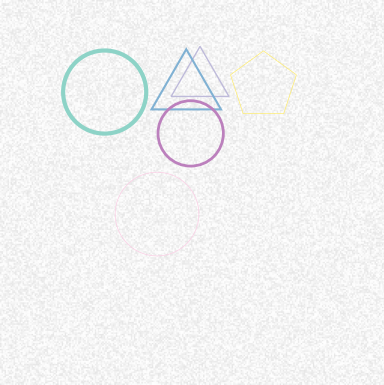[{"shape": "circle", "thickness": 3, "radius": 0.54, "center": [0.272, 0.761]}, {"shape": "triangle", "thickness": 1, "radius": 0.43, "center": [0.52, 0.793]}, {"shape": "triangle", "thickness": 1.5, "radius": 0.52, "center": [0.484, 0.768]}, {"shape": "circle", "thickness": 0.5, "radius": 0.54, "center": [0.408, 0.444]}, {"shape": "circle", "thickness": 2, "radius": 0.42, "center": [0.495, 0.653]}, {"shape": "pentagon", "thickness": 0.5, "radius": 0.45, "center": [0.684, 0.778]}]